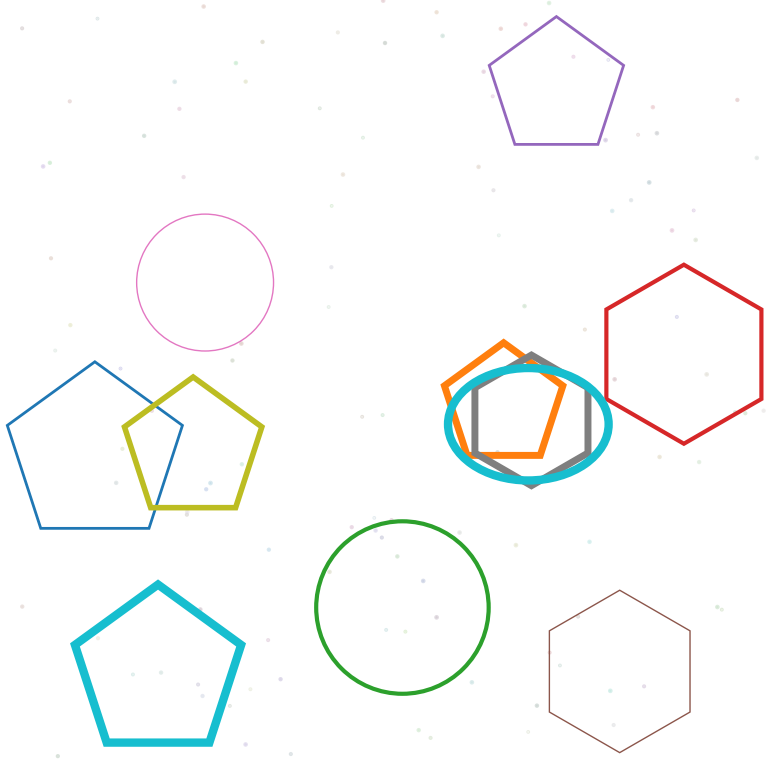[{"shape": "pentagon", "thickness": 1, "radius": 0.6, "center": [0.123, 0.411]}, {"shape": "pentagon", "thickness": 2.5, "radius": 0.4, "center": [0.654, 0.474]}, {"shape": "circle", "thickness": 1.5, "radius": 0.56, "center": [0.523, 0.211]}, {"shape": "hexagon", "thickness": 1.5, "radius": 0.58, "center": [0.888, 0.54]}, {"shape": "pentagon", "thickness": 1, "radius": 0.46, "center": [0.723, 0.887]}, {"shape": "hexagon", "thickness": 0.5, "radius": 0.53, "center": [0.805, 0.128]}, {"shape": "circle", "thickness": 0.5, "radius": 0.44, "center": [0.266, 0.633]}, {"shape": "hexagon", "thickness": 2.5, "radius": 0.42, "center": [0.69, 0.454]}, {"shape": "pentagon", "thickness": 2, "radius": 0.47, "center": [0.251, 0.417]}, {"shape": "oval", "thickness": 3, "radius": 0.52, "center": [0.686, 0.449]}, {"shape": "pentagon", "thickness": 3, "radius": 0.57, "center": [0.205, 0.127]}]